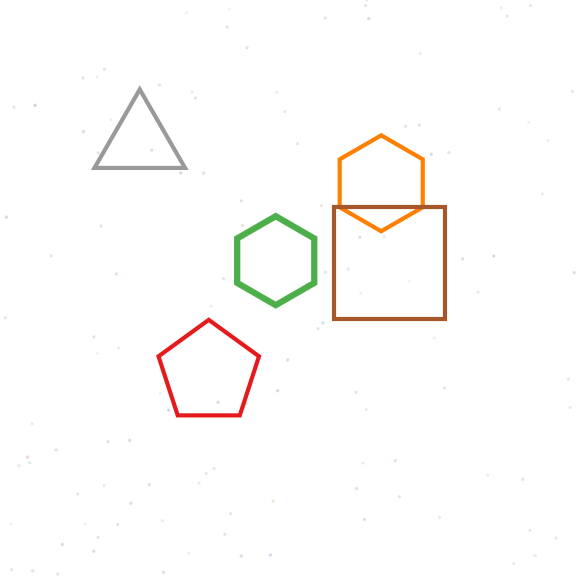[{"shape": "pentagon", "thickness": 2, "radius": 0.46, "center": [0.361, 0.354]}, {"shape": "hexagon", "thickness": 3, "radius": 0.39, "center": [0.477, 0.548]}, {"shape": "hexagon", "thickness": 2, "radius": 0.42, "center": [0.66, 0.682]}, {"shape": "square", "thickness": 2, "radius": 0.48, "center": [0.675, 0.544]}, {"shape": "triangle", "thickness": 2, "radius": 0.45, "center": [0.242, 0.754]}]